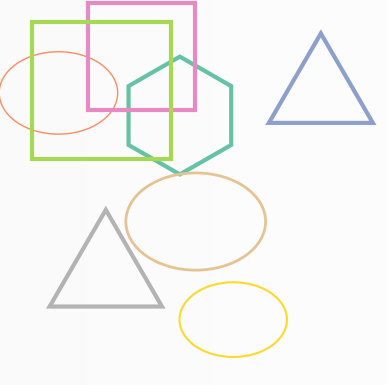[{"shape": "hexagon", "thickness": 3, "radius": 0.76, "center": [0.464, 0.7]}, {"shape": "oval", "thickness": 1, "radius": 0.76, "center": [0.151, 0.759]}, {"shape": "triangle", "thickness": 3, "radius": 0.77, "center": [0.828, 0.758]}, {"shape": "square", "thickness": 3, "radius": 0.69, "center": [0.365, 0.853]}, {"shape": "square", "thickness": 3, "radius": 0.89, "center": [0.261, 0.765]}, {"shape": "oval", "thickness": 1.5, "radius": 0.69, "center": [0.602, 0.17]}, {"shape": "oval", "thickness": 2, "radius": 0.9, "center": [0.505, 0.425]}, {"shape": "triangle", "thickness": 3, "radius": 0.84, "center": [0.273, 0.288]}]